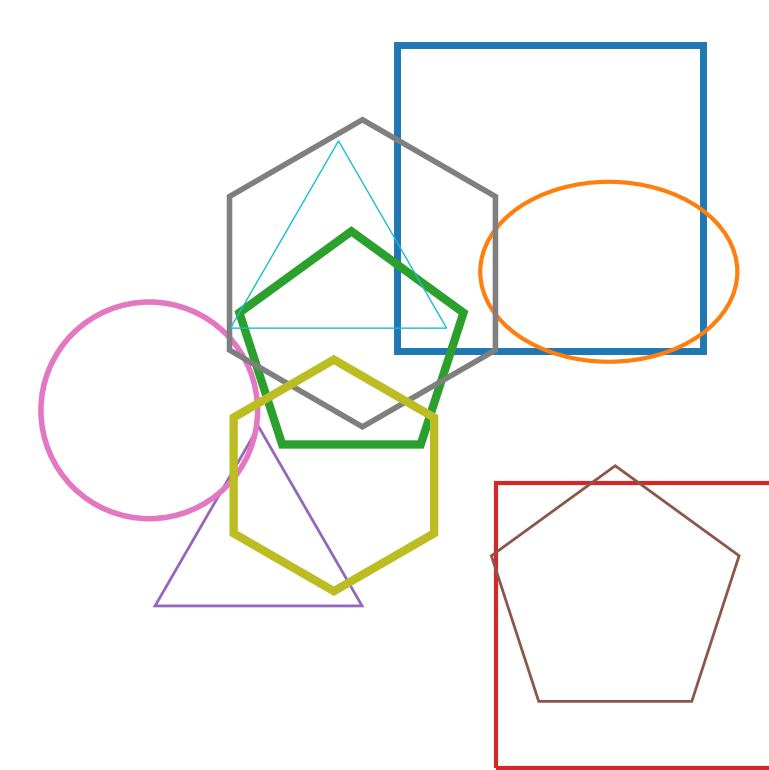[{"shape": "square", "thickness": 2.5, "radius": 0.99, "center": [0.714, 0.743]}, {"shape": "oval", "thickness": 1.5, "radius": 0.83, "center": [0.791, 0.647]}, {"shape": "pentagon", "thickness": 3, "radius": 0.77, "center": [0.456, 0.547]}, {"shape": "square", "thickness": 1.5, "radius": 0.93, "center": [0.83, 0.187]}, {"shape": "triangle", "thickness": 1, "radius": 0.78, "center": [0.336, 0.291]}, {"shape": "pentagon", "thickness": 1, "radius": 0.85, "center": [0.799, 0.226]}, {"shape": "circle", "thickness": 2, "radius": 0.7, "center": [0.194, 0.467]}, {"shape": "hexagon", "thickness": 2, "radius": 1.0, "center": [0.471, 0.645]}, {"shape": "hexagon", "thickness": 3, "radius": 0.75, "center": [0.434, 0.383]}, {"shape": "triangle", "thickness": 0.5, "radius": 0.81, "center": [0.44, 0.655]}]